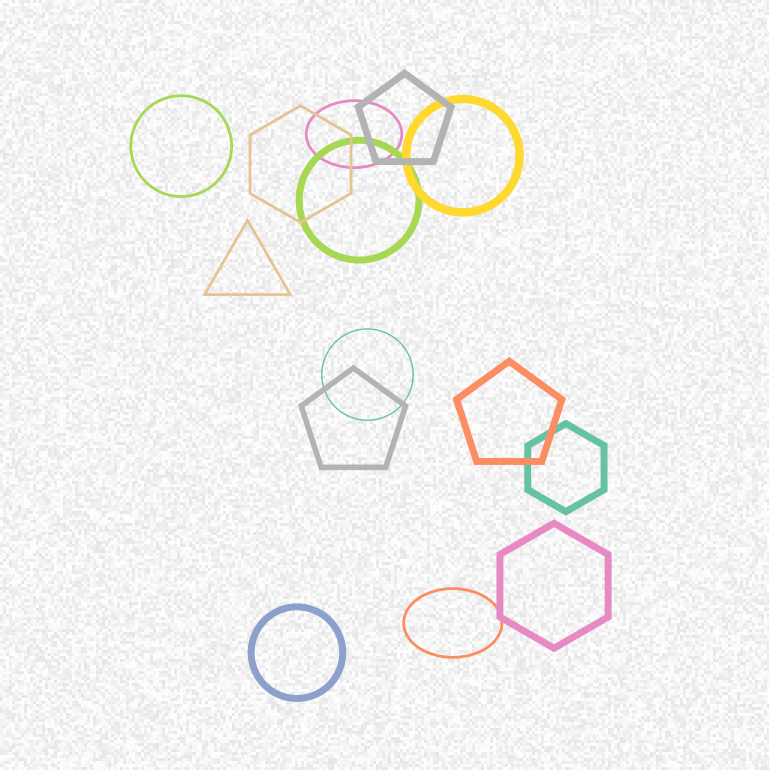[{"shape": "hexagon", "thickness": 2.5, "radius": 0.29, "center": [0.735, 0.393]}, {"shape": "circle", "thickness": 0.5, "radius": 0.3, "center": [0.477, 0.514]}, {"shape": "oval", "thickness": 1, "radius": 0.32, "center": [0.588, 0.191]}, {"shape": "pentagon", "thickness": 2.5, "radius": 0.36, "center": [0.661, 0.459]}, {"shape": "circle", "thickness": 2.5, "radius": 0.3, "center": [0.386, 0.152]}, {"shape": "hexagon", "thickness": 2.5, "radius": 0.41, "center": [0.72, 0.239]}, {"shape": "oval", "thickness": 1, "radius": 0.31, "center": [0.46, 0.826]}, {"shape": "circle", "thickness": 1, "radius": 0.33, "center": [0.235, 0.81]}, {"shape": "circle", "thickness": 2.5, "radius": 0.39, "center": [0.466, 0.74]}, {"shape": "circle", "thickness": 3, "radius": 0.37, "center": [0.601, 0.798]}, {"shape": "hexagon", "thickness": 1, "radius": 0.38, "center": [0.39, 0.787]}, {"shape": "triangle", "thickness": 1, "radius": 0.32, "center": [0.321, 0.65]}, {"shape": "pentagon", "thickness": 2.5, "radius": 0.32, "center": [0.526, 0.841]}, {"shape": "pentagon", "thickness": 2, "radius": 0.36, "center": [0.459, 0.451]}]